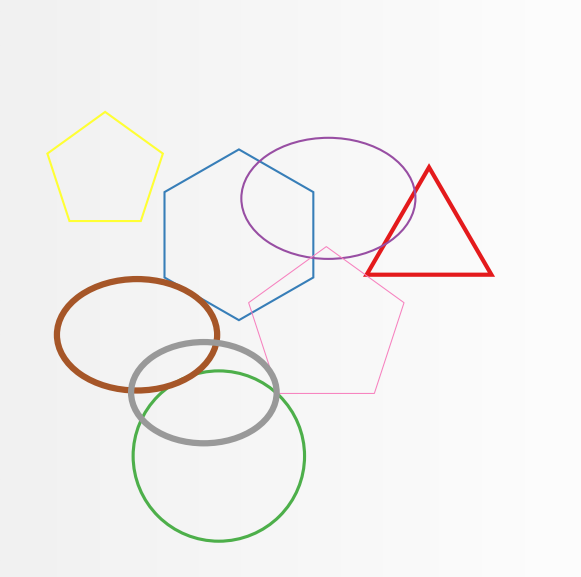[{"shape": "triangle", "thickness": 2, "radius": 0.62, "center": [0.738, 0.585]}, {"shape": "hexagon", "thickness": 1, "radius": 0.74, "center": [0.411, 0.593]}, {"shape": "circle", "thickness": 1.5, "radius": 0.74, "center": [0.376, 0.209]}, {"shape": "oval", "thickness": 1, "radius": 0.75, "center": [0.565, 0.656]}, {"shape": "pentagon", "thickness": 1, "radius": 0.52, "center": [0.181, 0.701]}, {"shape": "oval", "thickness": 3, "radius": 0.69, "center": [0.236, 0.419]}, {"shape": "pentagon", "thickness": 0.5, "radius": 0.7, "center": [0.561, 0.432]}, {"shape": "oval", "thickness": 3, "radius": 0.63, "center": [0.351, 0.319]}]